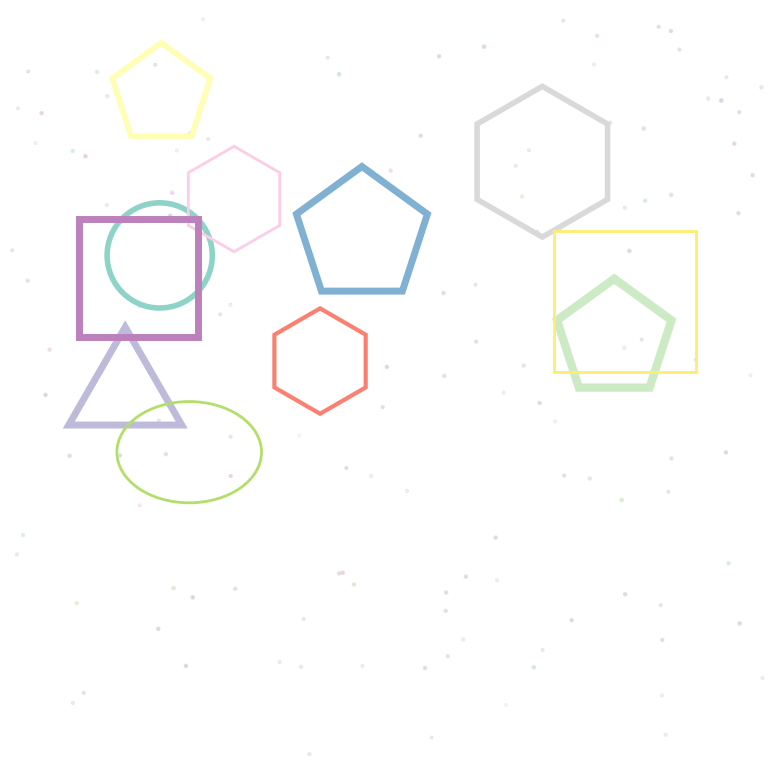[{"shape": "circle", "thickness": 2, "radius": 0.34, "center": [0.207, 0.668]}, {"shape": "pentagon", "thickness": 2, "radius": 0.33, "center": [0.209, 0.877]}, {"shape": "triangle", "thickness": 2.5, "radius": 0.42, "center": [0.163, 0.49]}, {"shape": "hexagon", "thickness": 1.5, "radius": 0.34, "center": [0.416, 0.531]}, {"shape": "pentagon", "thickness": 2.5, "radius": 0.45, "center": [0.47, 0.694]}, {"shape": "oval", "thickness": 1, "radius": 0.47, "center": [0.246, 0.413]}, {"shape": "hexagon", "thickness": 1, "radius": 0.34, "center": [0.304, 0.741]}, {"shape": "hexagon", "thickness": 2, "radius": 0.49, "center": [0.704, 0.79]}, {"shape": "square", "thickness": 2.5, "radius": 0.38, "center": [0.18, 0.639]}, {"shape": "pentagon", "thickness": 3, "radius": 0.39, "center": [0.798, 0.56]}, {"shape": "square", "thickness": 1, "radius": 0.46, "center": [0.812, 0.609]}]